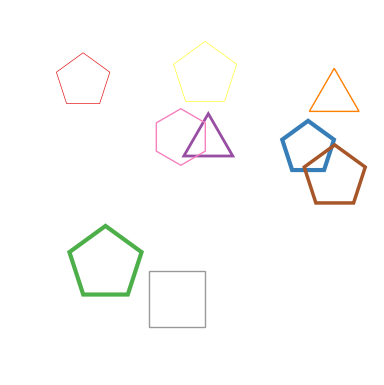[{"shape": "pentagon", "thickness": 0.5, "radius": 0.37, "center": [0.216, 0.79]}, {"shape": "pentagon", "thickness": 3, "radius": 0.35, "center": [0.8, 0.615]}, {"shape": "pentagon", "thickness": 3, "radius": 0.49, "center": [0.274, 0.315]}, {"shape": "triangle", "thickness": 2, "radius": 0.37, "center": [0.541, 0.631]}, {"shape": "triangle", "thickness": 1, "radius": 0.37, "center": [0.868, 0.748]}, {"shape": "pentagon", "thickness": 0.5, "radius": 0.43, "center": [0.533, 0.806]}, {"shape": "pentagon", "thickness": 2.5, "radius": 0.42, "center": [0.869, 0.54]}, {"shape": "hexagon", "thickness": 1, "radius": 0.37, "center": [0.47, 0.644]}, {"shape": "square", "thickness": 1, "radius": 0.36, "center": [0.459, 0.223]}]